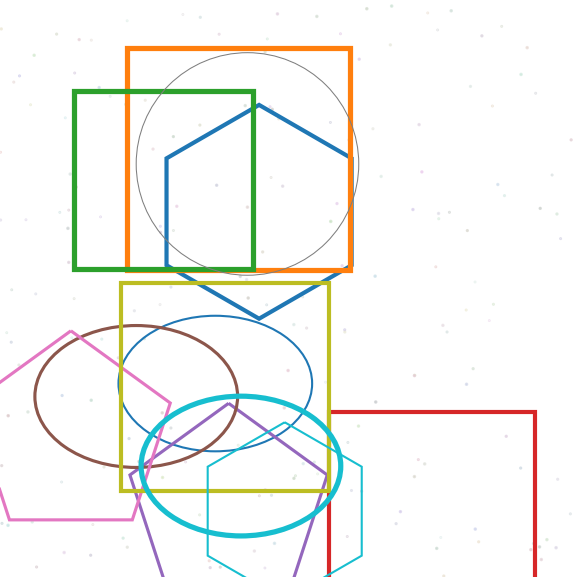[{"shape": "hexagon", "thickness": 2, "radius": 0.93, "center": [0.449, 0.632]}, {"shape": "oval", "thickness": 1, "radius": 0.84, "center": [0.373, 0.335]}, {"shape": "square", "thickness": 2.5, "radius": 0.96, "center": [0.413, 0.724]}, {"shape": "square", "thickness": 2.5, "radius": 0.77, "center": [0.283, 0.688]}, {"shape": "square", "thickness": 2, "radius": 0.89, "center": [0.748, 0.107]}, {"shape": "pentagon", "thickness": 1.5, "radius": 0.9, "center": [0.396, 0.121]}, {"shape": "oval", "thickness": 1.5, "radius": 0.88, "center": [0.236, 0.313]}, {"shape": "pentagon", "thickness": 1.5, "radius": 0.9, "center": [0.123, 0.245]}, {"shape": "circle", "thickness": 0.5, "radius": 0.96, "center": [0.429, 0.715]}, {"shape": "square", "thickness": 2, "radius": 0.9, "center": [0.389, 0.329]}, {"shape": "hexagon", "thickness": 1, "radius": 0.77, "center": [0.493, 0.114]}, {"shape": "oval", "thickness": 2.5, "radius": 0.86, "center": [0.417, 0.192]}]